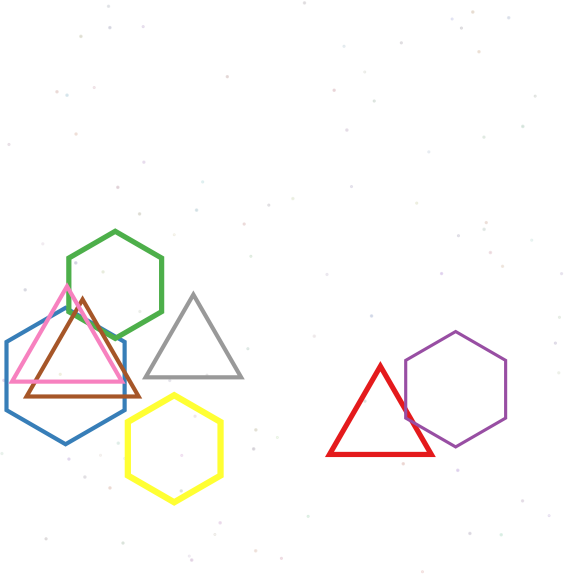[{"shape": "triangle", "thickness": 2.5, "radius": 0.51, "center": [0.659, 0.263]}, {"shape": "hexagon", "thickness": 2, "radius": 0.59, "center": [0.114, 0.348]}, {"shape": "hexagon", "thickness": 2.5, "radius": 0.46, "center": [0.2, 0.506]}, {"shape": "hexagon", "thickness": 1.5, "radius": 0.5, "center": [0.789, 0.325]}, {"shape": "hexagon", "thickness": 3, "radius": 0.46, "center": [0.302, 0.222]}, {"shape": "triangle", "thickness": 2, "radius": 0.56, "center": [0.143, 0.369]}, {"shape": "triangle", "thickness": 2, "radius": 0.55, "center": [0.116, 0.393]}, {"shape": "triangle", "thickness": 2, "radius": 0.48, "center": [0.335, 0.394]}]